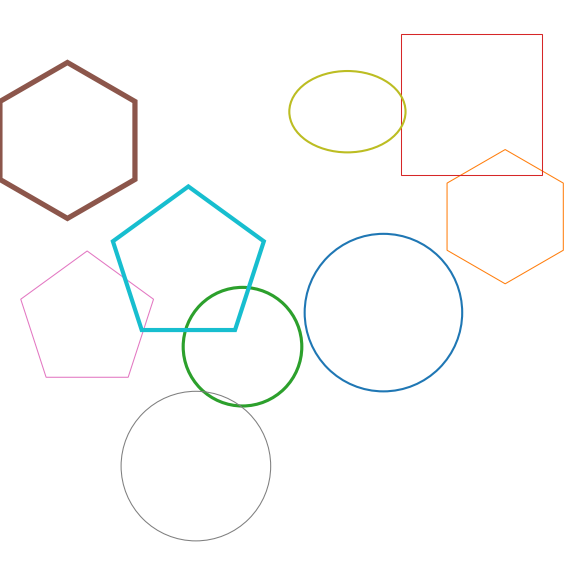[{"shape": "circle", "thickness": 1, "radius": 0.68, "center": [0.664, 0.458]}, {"shape": "hexagon", "thickness": 0.5, "radius": 0.58, "center": [0.875, 0.624]}, {"shape": "circle", "thickness": 1.5, "radius": 0.51, "center": [0.42, 0.399]}, {"shape": "square", "thickness": 0.5, "radius": 0.61, "center": [0.816, 0.818]}, {"shape": "hexagon", "thickness": 2.5, "radius": 0.67, "center": [0.117, 0.756]}, {"shape": "pentagon", "thickness": 0.5, "radius": 0.6, "center": [0.151, 0.444]}, {"shape": "circle", "thickness": 0.5, "radius": 0.65, "center": [0.339, 0.192]}, {"shape": "oval", "thickness": 1, "radius": 0.5, "center": [0.602, 0.806]}, {"shape": "pentagon", "thickness": 2, "radius": 0.69, "center": [0.326, 0.539]}]